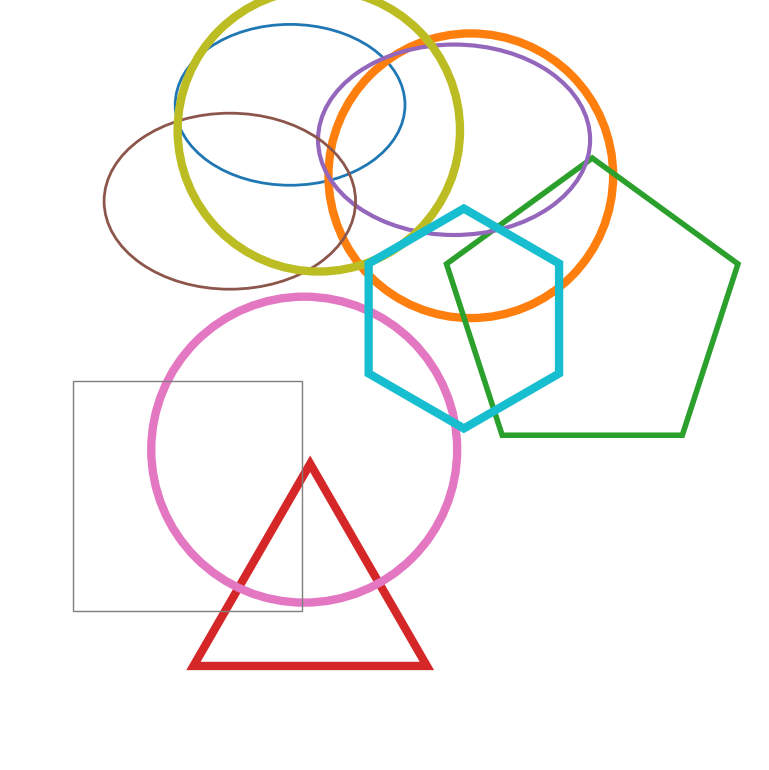[{"shape": "oval", "thickness": 1, "radius": 0.75, "center": [0.377, 0.864]}, {"shape": "circle", "thickness": 3, "radius": 0.92, "center": [0.611, 0.772]}, {"shape": "pentagon", "thickness": 2, "radius": 0.99, "center": [0.769, 0.596]}, {"shape": "triangle", "thickness": 3, "radius": 0.88, "center": [0.403, 0.223]}, {"shape": "oval", "thickness": 1.5, "radius": 0.88, "center": [0.59, 0.818]}, {"shape": "oval", "thickness": 1, "radius": 0.82, "center": [0.298, 0.739]}, {"shape": "circle", "thickness": 3, "radius": 0.99, "center": [0.395, 0.416]}, {"shape": "square", "thickness": 0.5, "radius": 0.74, "center": [0.244, 0.356]}, {"shape": "circle", "thickness": 3, "radius": 0.92, "center": [0.414, 0.831]}, {"shape": "hexagon", "thickness": 3, "radius": 0.71, "center": [0.602, 0.586]}]